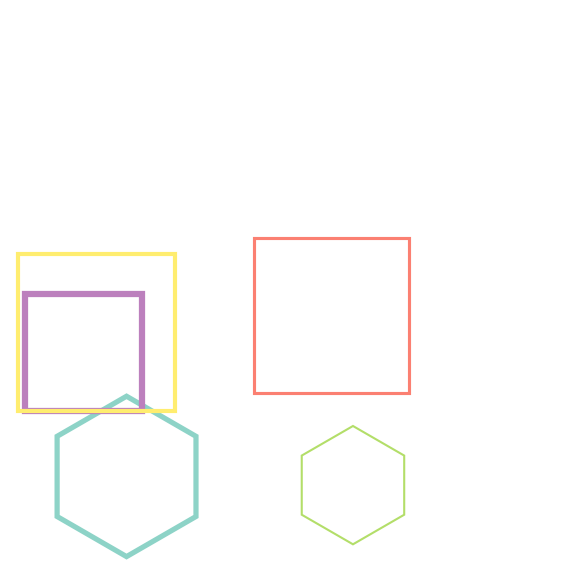[{"shape": "hexagon", "thickness": 2.5, "radius": 0.69, "center": [0.219, 0.174]}, {"shape": "square", "thickness": 1.5, "radius": 0.67, "center": [0.574, 0.453]}, {"shape": "hexagon", "thickness": 1, "radius": 0.51, "center": [0.611, 0.159]}, {"shape": "square", "thickness": 3, "radius": 0.51, "center": [0.145, 0.388]}, {"shape": "square", "thickness": 2, "radius": 0.68, "center": [0.167, 0.424]}]